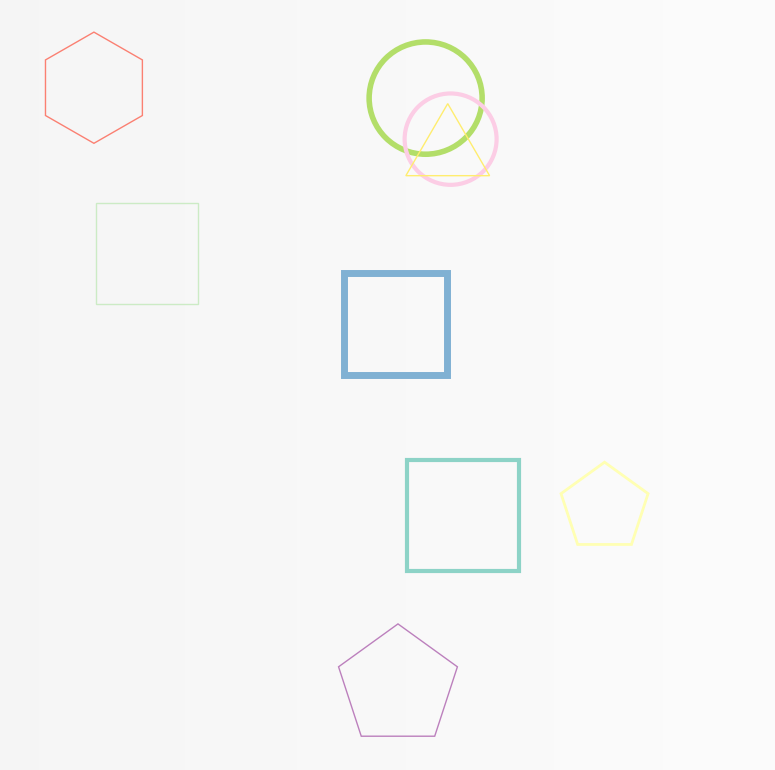[{"shape": "square", "thickness": 1.5, "radius": 0.36, "center": [0.597, 0.331]}, {"shape": "pentagon", "thickness": 1, "radius": 0.3, "center": [0.78, 0.341]}, {"shape": "hexagon", "thickness": 0.5, "radius": 0.36, "center": [0.121, 0.886]}, {"shape": "square", "thickness": 2.5, "radius": 0.33, "center": [0.51, 0.579]}, {"shape": "circle", "thickness": 2, "radius": 0.36, "center": [0.549, 0.873]}, {"shape": "circle", "thickness": 1.5, "radius": 0.3, "center": [0.581, 0.819]}, {"shape": "pentagon", "thickness": 0.5, "radius": 0.4, "center": [0.514, 0.109]}, {"shape": "square", "thickness": 0.5, "radius": 0.33, "center": [0.19, 0.671]}, {"shape": "triangle", "thickness": 0.5, "radius": 0.31, "center": [0.578, 0.803]}]